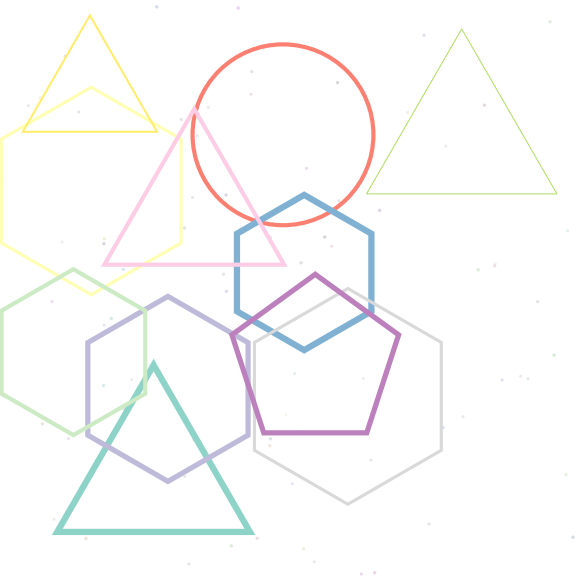[{"shape": "triangle", "thickness": 3, "radius": 0.96, "center": [0.266, 0.174]}, {"shape": "hexagon", "thickness": 1.5, "radius": 0.9, "center": [0.158, 0.668]}, {"shape": "hexagon", "thickness": 2.5, "radius": 0.8, "center": [0.291, 0.326]}, {"shape": "circle", "thickness": 2, "radius": 0.78, "center": [0.49, 0.766]}, {"shape": "hexagon", "thickness": 3, "radius": 0.67, "center": [0.527, 0.527]}, {"shape": "triangle", "thickness": 0.5, "radius": 0.95, "center": [0.8, 0.759]}, {"shape": "triangle", "thickness": 2, "radius": 0.9, "center": [0.336, 0.631]}, {"shape": "hexagon", "thickness": 1.5, "radius": 0.93, "center": [0.602, 0.313]}, {"shape": "pentagon", "thickness": 2.5, "radius": 0.76, "center": [0.546, 0.372]}, {"shape": "hexagon", "thickness": 2, "radius": 0.72, "center": [0.127, 0.389]}, {"shape": "triangle", "thickness": 1, "radius": 0.67, "center": [0.156, 0.838]}]